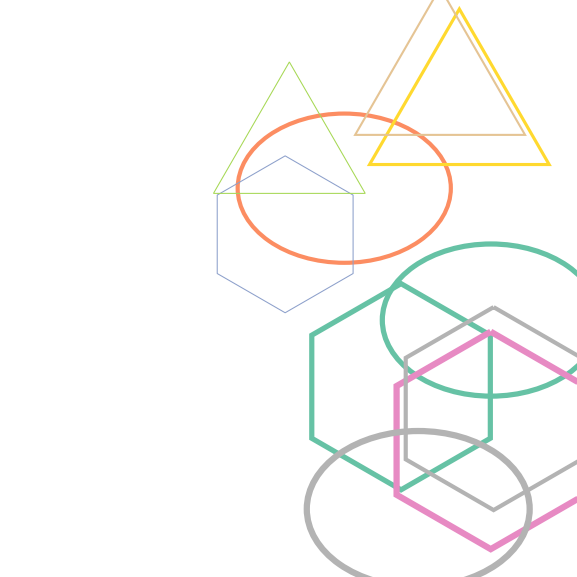[{"shape": "hexagon", "thickness": 2.5, "radius": 0.89, "center": [0.694, 0.329]}, {"shape": "oval", "thickness": 2.5, "radius": 0.94, "center": [0.85, 0.445]}, {"shape": "oval", "thickness": 2, "radius": 0.92, "center": [0.596, 0.673]}, {"shape": "hexagon", "thickness": 0.5, "radius": 0.68, "center": [0.494, 0.593]}, {"shape": "hexagon", "thickness": 3, "radius": 0.94, "center": [0.85, 0.237]}, {"shape": "triangle", "thickness": 0.5, "radius": 0.76, "center": [0.501, 0.74]}, {"shape": "triangle", "thickness": 1.5, "radius": 0.9, "center": [0.795, 0.804]}, {"shape": "triangle", "thickness": 1, "radius": 0.85, "center": [0.762, 0.851]}, {"shape": "oval", "thickness": 3, "radius": 0.96, "center": [0.724, 0.118]}, {"shape": "hexagon", "thickness": 2, "radius": 0.88, "center": [0.855, 0.292]}]